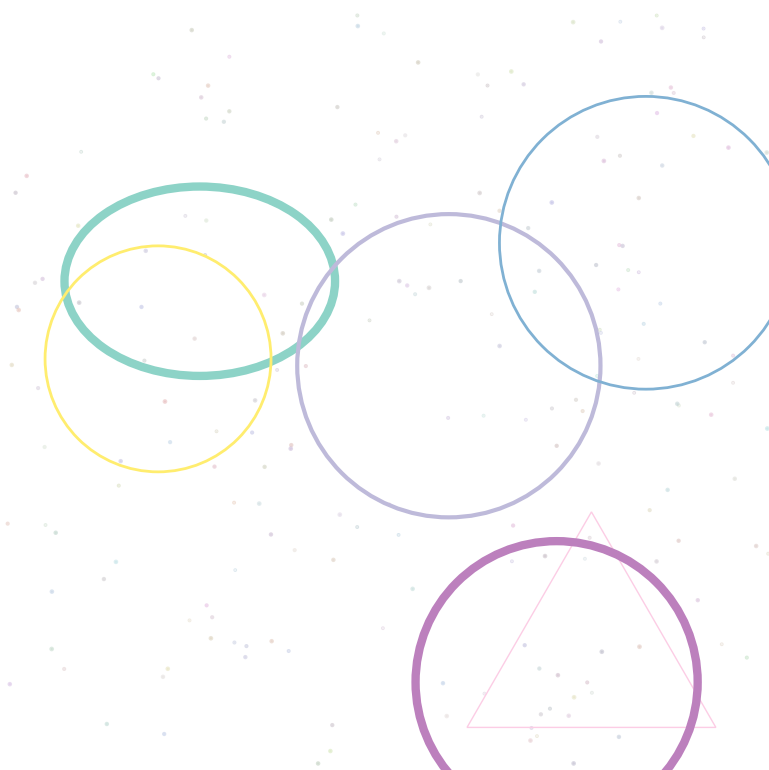[{"shape": "oval", "thickness": 3, "radius": 0.88, "center": [0.259, 0.635]}, {"shape": "circle", "thickness": 1.5, "radius": 0.98, "center": [0.583, 0.525]}, {"shape": "circle", "thickness": 1, "radius": 0.95, "center": [0.839, 0.685]}, {"shape": "triangle", "thickness": 0.5, "radius": 0.93, "center": [0.768, 0.149]}, {"shape": "circle", "thickness": 3, "radius": 0.92, "center": [0.723, 0.114]}, {"shape": "circle", "thickness": 1, "radius": 0.73, "center": [0.205, 0.534]}]